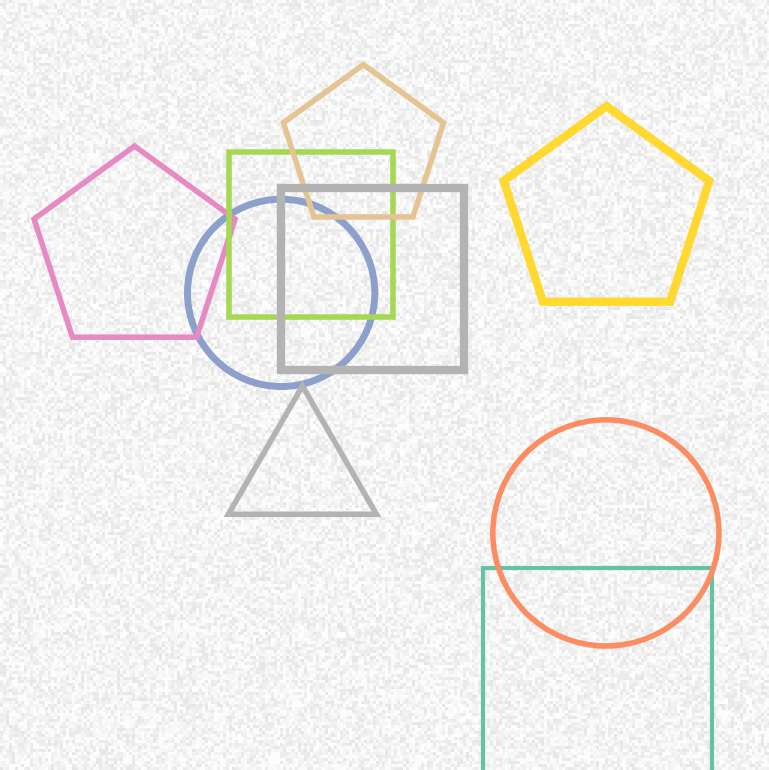[{"shape": "square", "thickness": 1.5, "radius": 0.74, "center": [0.776, 0.114]}, {"shape": "circle", "thickness": 2, "radius": 0.73, "center": [0.787, 0.308]}, {"shape": "circle", "thickness": 2.5, "radius": 0.61, "center": [0.365, 0.62]}, {"shape": "pentagon", "thickness": 2, "radius": 0.69, "center": [0.175, 0.673]}, {"shape": "square", "thickness": 2, "radius": 0.53, "center": [0.404, 0.696]}, {"shape": "pentagon", "thickness": 3, "radius": 0.7, "center": [0.788, 0.722]}, {"shape": "pentagon", "thickness": 2, "radius": 0.55, "center": [0.472, 0.807]}, {"shape": "square", "thickness": 3, "radius": 0.59, "center": [0.484, 0.637]}, {"shape": "triangle", "thickness": 2, "radius": 0.56, "center": [0.393, 0.388]}]